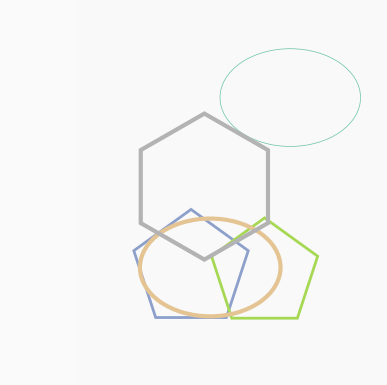[{"shape": "oval", "thickness": 0.5, "radius": 0.91, "center": [0.749, 0.747]}, {"shape": "pentagon", "thickness": 2, "radius": 0.78, "center": [0.493, 0.301]}, {"shape": "pentagon", "thickness": 2, "radius": 0.72, "center": [0.683, 0.29]}, {"shape": "oval", "thickness": 3, "radius": 0.91, "center": [0.543, 0.305]}, {"shape": "hexagon", "thickness": 3, "radius": 0.95, "center": [0.527, 0.515]}]